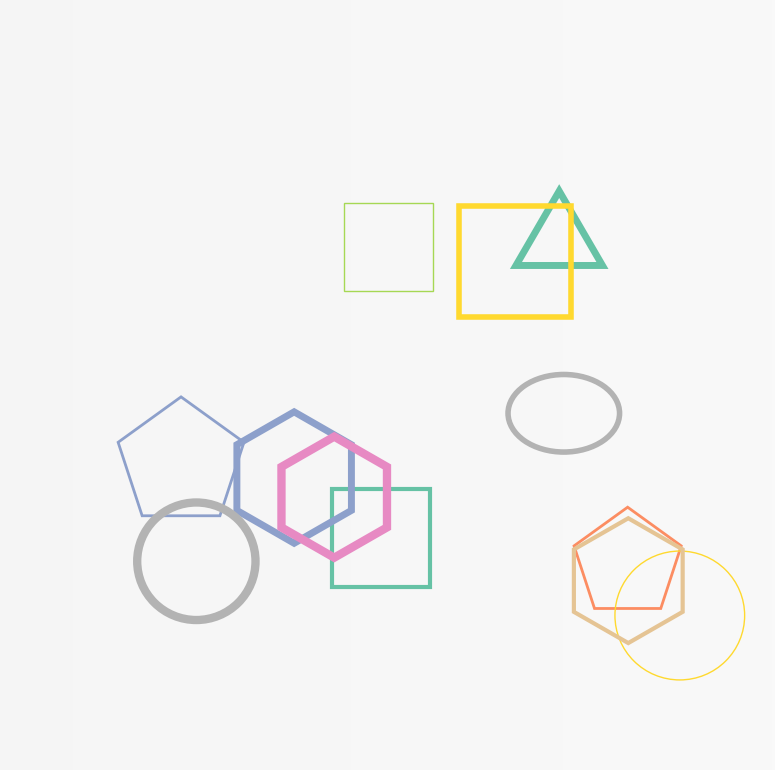[{"shape": "square", "thickness": 1.5, "radius": 0.32, "center": [0.491, 0.301]}, {"shape": "triangle", "thickness": 2.5, "radius": 0.32, "center": [0.722, 0.687]}, {"shape": "pentagon", "thickness": 1, "radius": 0.36, "center": [0.81, 0.269]}, {"shape": "hexagon", "thickness": 2.5, "radius": 0.43, "center": [0.38, 0.38]}, {"shape": "pentagon", "thickness": 1, "radius": 0.43, "center": [0.234, 0.399]}, {"shape": "hexagon", "thickness": 3, "radius": 0.39, "center": [0.431, 0.354]}, {"shape": "square", "thickness": 0.5, "radius": 0.29, "center": [0.501, 0.679]}, {"shape": "circle", "thickness": 0.5, "radius": 0.42, "center": [0.877, 0.201]}, {"shape": "square", "thickness": 2, "radius": 0.36, "center": [0.664, 0.661]}, {"shape": "hexagon", "thickness": 1.5, "radius": 0.41, "center": [0.811, 0.246]}, {"shape": "oval", "thickness": 2, "radius": 0.36, "center": [0.727, 0.463]}, {"shape": "circle", "thickness": 3, "radius": 0.38, "center": [0.253, 0.271]}]